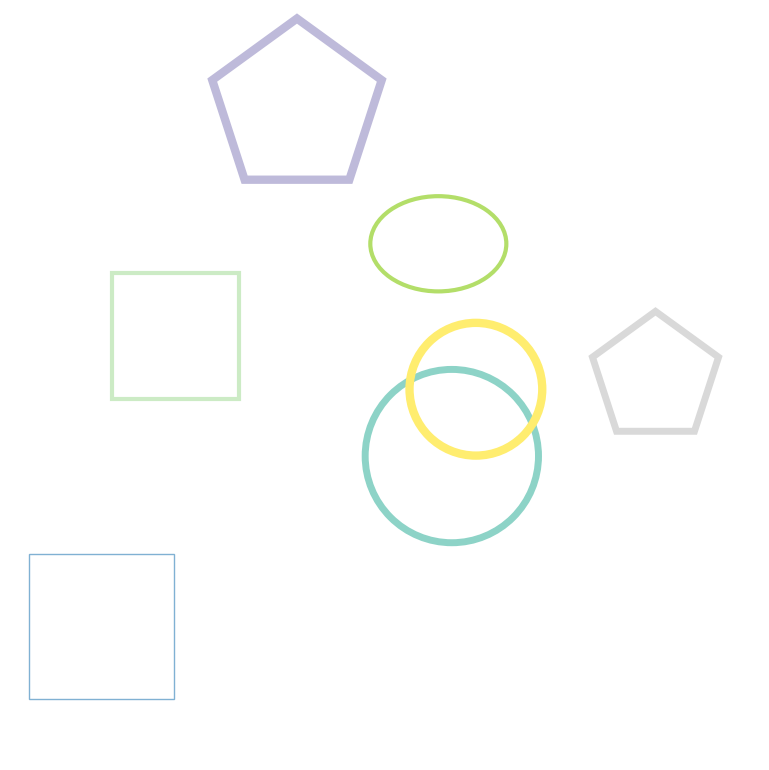[{"shape": "circle", "thickness": 2.5, "radius": 0.56, "center": [0.587, 0.408]}, {"shape": "pentagon", "thickness": 3, "radius": 0.58, "center": [0.386, 0.86]}, {"shape": "square", "thickness": 0.5, "radius": 0.47, "center": [0.132, 0.186]}, {"shape": "oval", "thickness": 1.5, "radius": 0.44, "center": [0.569, 0.683]}, {"shape": "pentagon", "thickness": 2.5, "radius": 0.43, "center": [0.851, 0.51]}, {"shape": "square", "thickness": 1.5, "radius": 0.41, "center": [0.227, 0.564]}, {"shape": "circle", "thickness": 3, "radius": 0.43, "center": [0.618, 0.495]}]